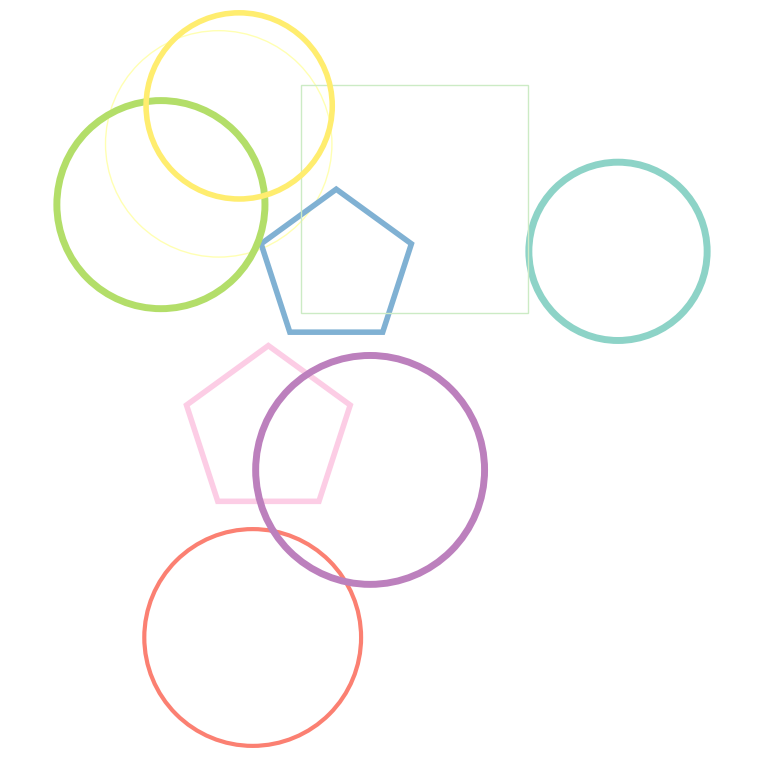[{"shape": "circle", "thickness": 2.5, "radius": 0.58, "center": [0.803, 0.674]}, {"shape": "circle", "thickness": 0.5, "radius": 0.74, "center": [0.284, 0.813]}, {"shape": "circle", "thickness": 1.5, "radius": 0.7, "center": [0.328, 0.172]}, {"shape": "pentagon", "thickness": 2, "radius": 0.51, "center": [0.437, 0.652]}, {"shape": "circle", "thickness": 2.5, "radius": 0.68, "center": [0.209, 0.734]}, {"shape": "pentagon", "thickness": 2, "radius": 0.56, "center": [0.349, 0.439]}, {"shape": "circle", "thickness": 2.5, "radius": 0.74, "center": [0.481, 0.39]}, {"shape": "square", "thickness": 0.5, "radius": 0.74, "center": [0.538, 0.741]}, {"shape": "circle", "thickness": 2, "radius": 0.6, "center": [0.311, 0.862]}]